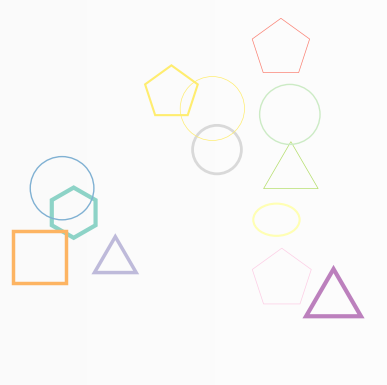[{"shape": "hexagon", "thickness": 3, "radius": 0.33, "center": [0.19, 0.448]}, {"shape": "oval", "thickness": 1.5, "radius": 0.3, "center": [0.713, 0.429]}, {"shape": "triangle", "thickness": 2.5, "radius": 0.31, "center": [0.298, 0.323]}, {"shape": "pentagon", "thickness": 0.5, "radius": 0.39, "center": [0.725, 0.875]}, {"shape": "circle", "thickness": 1, "radius": 0.41, "center": [0.16, 0.511]}, {"shape": "square", "thickness": 2.5, "radius": 0.34, "center": [0.101, 0.332]}, {"shape": "triangle", "thickness": 0.5, "radius": 0.41, "center": [0.751, 0.551]}, {"shape": "pentagon", "thickness": 0.5, "radius": 0.4, "center": [0.727, 0.275]}, {"shape": "circle", "thickness": 2, "radius": 0.31, "center": [0.56, 0.611]}, {"shape": "triangle", "thickness": 3, "radius": 0.41, "center": [0.861, 0.219]}, {"shape": "circle", "thickness": 1, "radius": 0.39, "center": [0.748, 0.703]}, {"shape": "circle", "thickness": 0.5, "radius": 0.42, "center": [0.548, 0.718]}, {"shape": "pentagon", "thickness": 1.5, "radius": 0.36, "center": [0.442, 0.759]}]